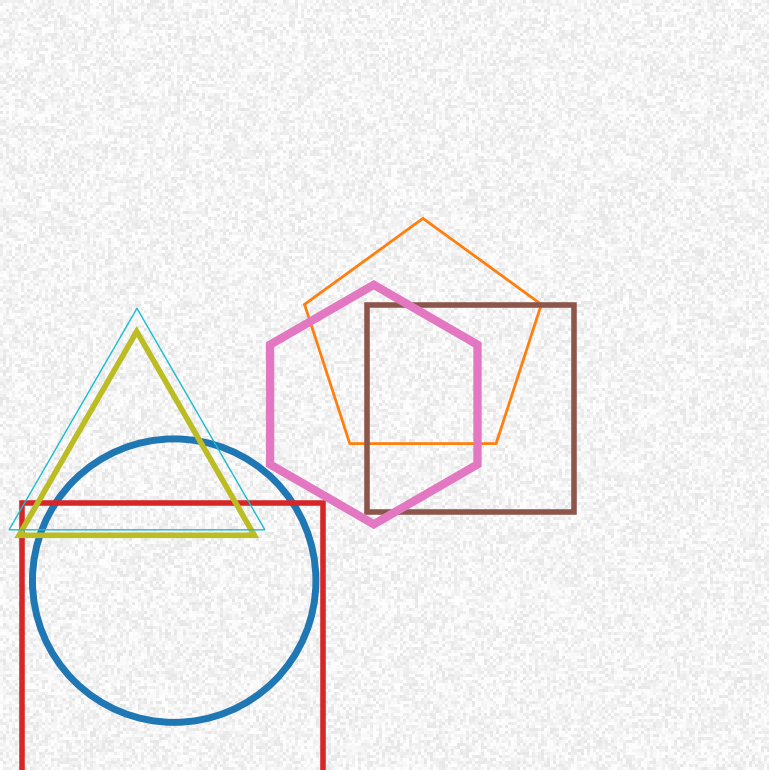[{"shape": "circle", "thickness": 2.5, "radius": 0.92, "center": [0.226, 0.246]}, {"shape": "pentagon", "thickness": 1, "radius": 0.81, "center": [0.549, 0.555]}, {"shape": "square", "thickness": 2, "radius": 0.98, "center": [0.224, 0.151]}, {"shape": "square", "thickness": 2, "radius": 0.67, "center": [0.611, 0.469]}, {"shape": "hexagon", "thickness": 3, "radius": 0.78, "center": [0.485, 0.475]}, {"shape": "triangle", "thickness": 2, "radius": 0.88, "center": [0.178, 0.393]}, {"shape": "triangle", "thickness": 0.5, "radius": 0.96, "center": [0.178, 0.408]}]